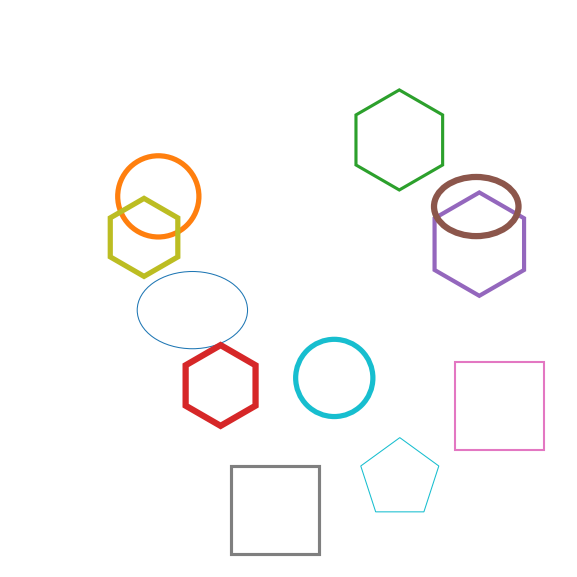[{"shape": "oval", "thickness": 0.5, "radius": 0.48, "center": [0.333, 0.462]}, {"shape": "circle", "thickness": 2.5, "radius": 0.35, "center": [0.274, 0.659]}, {"shape": "hexagon", "thickness": 1.5, "radius": 0.43, "center": [0.691, 0.757]}, {"shape": "hexagon", "thickness": 3, "radius": 0.35, "center": [0.382, 0.332]}, {"shape": "hexagon", "thickness": 2, "radius": 0.45, "center": [0.83, 0.576]}, {"shape": "oval", "thickness": 3, "radius": 0.37, "center": [0.825, 0.641]}, {"shape": "square", "thickness": 1, "radius": 0.38, "center": [0.865, 0.296]}, {"shape": "square", "thickness": 1.5, "radius": 0.38, "center": [0.476, 0.116]}, {"shape": "hexagon", "thickness": 2.5, "radius": 0.34, "center": [0.249, 0.588]}, {"shape": "circle", "thickness": 2.5, "radius": 0.33, "center": [0.579, 0.345]}, {"shape": "pentagon", "thickness": 0.5, "radius": 0.36, "center": [0.692, 0.17]}]